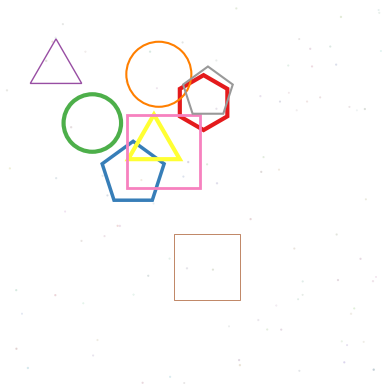[{"shape": "hexagon", "thickness": 3, "radius": 0.36, "center": [0.529, 0.734]}, {"shape": "pentagon", "thickness": 2.5, "radius": 0.42, "center": [0.346, 0.548]}, {"shape": "circle", "thickness": 3, "radius": 0.37, "center": [0.24, 0.68]}, {"shape": "triangle", "thickness": 1, "radius": 0.39, "center": [0.145, 0.822]}, {"shape": "circle", "thickness": 1.5, "radius": 0.42, "center": [0.413, 0.807]}, {"shape": "triangle", "thickness": 3, "radius": 0.39, "center": [0.4, 0.625]}, {"shape": "square", "thickness": 0.5, "radius": 0.43, "center": [0.538, 0.306]}, {"shape": "square", "thickness": 2, "radius": 0.47, "center": [0.424, 0.607]}, {"shape": "pentagon", "thickness": 1.5, "radius": 0.34, "center": [0.54, 0.759]}]